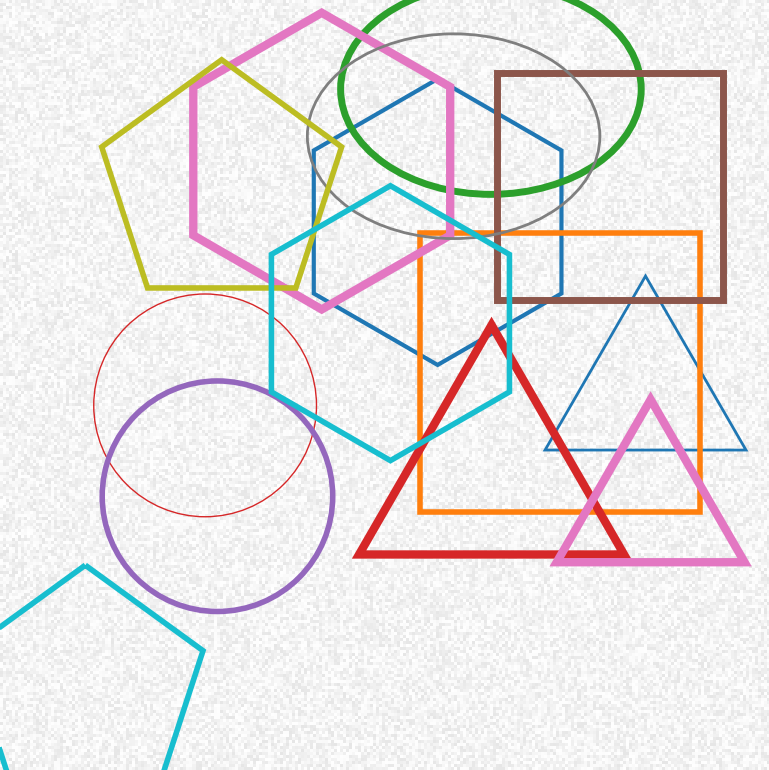[{"shape": "triangle", "thickness": 1, "radius": 0.75, "center": [0.838, 0.491]}, {"shape": "hexagon", "thickness": 1.5, "radius": 0.93, "center": [0.568, 0.712]}, {"shape": "square", "thickness": 2, "radius": 0.91, "center": [0.727, 0.516]}, {"shape": "oval", "thickness": 2.5, "radius": 0.98, "center": [0.638, 0.884]}, {"shape": "circle", "thickness": 0.5, "radius": 0.72, "center": [0.266, 0.474]}, {"shape": "triangle", "thickness": 3, "radius": 0.99, "center": [0.638, 0.379]}, {"shape": "circle", "thickness": 2, "radius": 0.75, "center": [0.282, 0.356]}, {"shape": "square", "thickness": 2.5, "radius": 0.74, "center": [0.792, 0.758]}, {"shape": "hexagon", "thickness": 3, "radius": 0.96, "center": [0.418, 0.791]}, {"shape": "triangle", "thickness": 3, "radius": 0.7, "center": [0.845, 0.34]}, {"shape": "oval", "thickness": 1, "radius": 0.95, "center": [0.589, 0.823]}, {"shape": "pentagon", "thickness": 2, "radius": 0.82, "center": [0.288, 0.759]}, {"shape": "hexagon", "thickness": 2, "radius": 0.89, "center": [0.507, 0.58]}, {"shape": "pentagon", "thickness": 2, "radius": 0.8, "center": [0.111, 0.105]}]